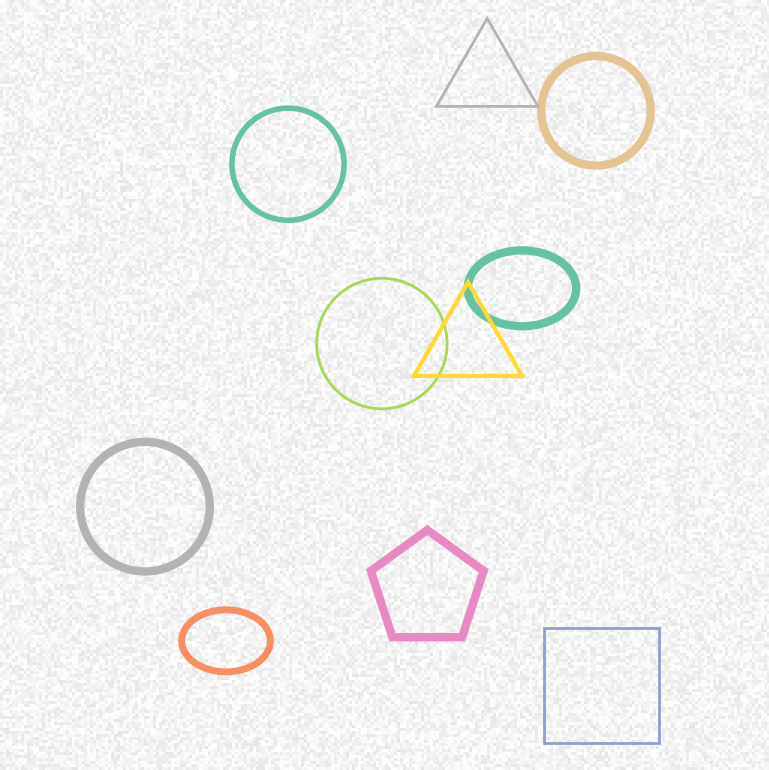[{"shape": "oval", "thickness": 3, "radius": 0.35, "center": [0.678, 0.626]}, {"shape": "circle", "thickness": 2, "radius": 0.36, "center": [0.374, 0.787]}, {"shape": "oval", "thickness": 2.5, "radius": 0.29, "center": [0.294, 0.168]}, {"shape": "square", "thickness": 1, "radius": 0.37, "center": [0.781, 0.11]}, {"shape": "pentagon", "thickness": 3, "radius": 0.38, "center": [0.555, 0.235]}, {"shape": "circle", "thickness": 1, "radius": 0.42, "center": [0.496, 0.554]}, {"shape": "triangle", "thickness": 1.5, "radius": 0.41, "center": [0.608, 0.552]}, {"shape": "circle", "thickness": 3, "radius": 0.36, "center": [0.774, 0.856]}, {"shape": "circle", "thickness": 3, "radius": 0.42, "center": [0.188, 0.342]}, {"shape": "triangle", "thickness": 1, "radius": 0.38, "center": [0.633, 0.9]}]